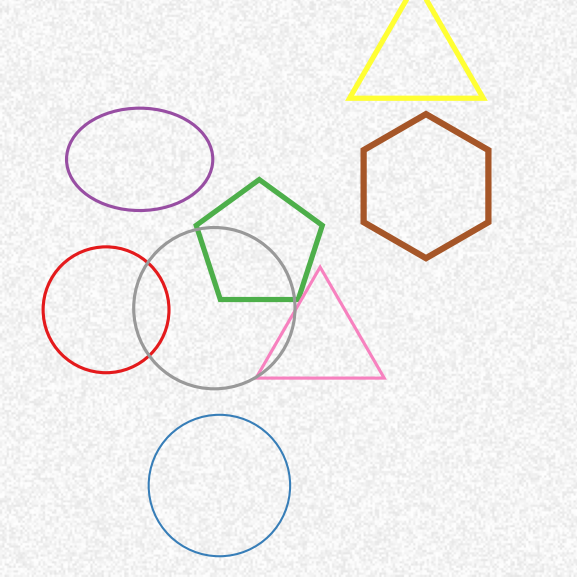[{"shape": "circle", "thickness": 1.5, "radius": 0.54, "center": [0.184, 0.463]}, {"shape": "circle", "thickness": 1, "radius": 0.61, "center": [0.38, 0.158]}, {"shape": "pentagon", "thickness": 2.5, "radius": 0.57, "center": [0.449, 0.573]}, {"shape": "oval", "thickness": 1.5, "radius": 0.63, "center": [0.242, 0.723]}, {"shape": "triangle", "thickness": 2.5, "radius": 0.67, "center": [0.721, 0.896]}, {"shape": "hexagon", "thickness": 3, "radius": 0.62, "center": [0.738, 0.677]}, {"shape": "triangle", "thickness": 1.5, "radius": 0.64, "center": [0.554, 0.408]}, {"shape": "circle", "thickness": 1.5, "radius": 0.7, "center": [0.371, 0.465]}]